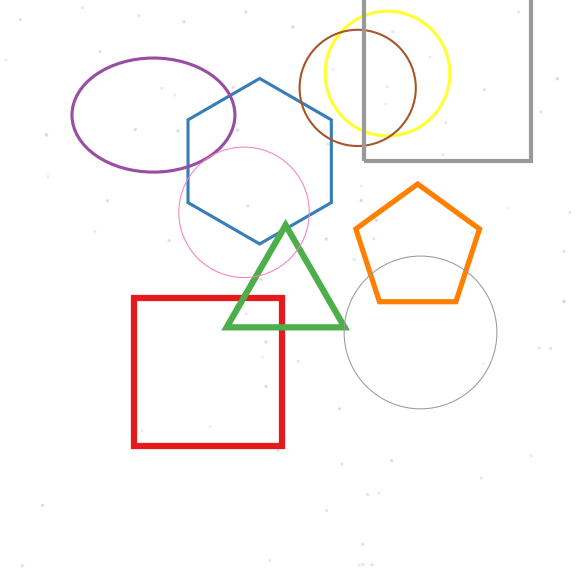[{"shape": "square", "thickness": 3, "radius": 0.64, "center": [0.36, 0.356]}, {"shape": "hexagon", "thickness": 1.5, "radius": 0.72, "center": [0.45, 0.72]}, {"shape": "triangle", "thickness": 3, "radius": 0.59, "center": [0.495, 0.491]}, {"shape": "oval", "thickness": 1.5, "radius": 0.71, "center": [0.266, 0.8]}, {"shape": "pentagon", "thickness": 2.5, "radius": 0.56, "center": [0.723, 0.568]}, {"shape": "circle", "thickness": 1.5, "radius": 0.54, "center": [0.671, 0.872]}, {"shape": "circle", "thickness": 1, "radius": 0.5, "center": [0.619, 0.847]}, {"shape": "circle", "thickness": 0.5, "radius": 0.56, "center": [0.423, 0.632]}, {"shape": "square", "thickness": 2, "radius": 0.72, "center": [0.775, 0.865]}, {"shape": "circle", "thickness": 0.5, "radius": 0.66, "center": [0.728, 0.423]}]